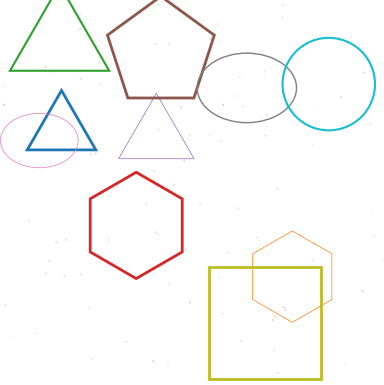[{"shape": "triangle", "thickness": 2, "radius": 0.51, "center": [0.16, 0.662]}, {"shape": "hexagon", "thickness": 0.5, "radius": 0.59, "center": [0.759, 0.281]}, {"shape": "triangle", "thickness": 1.5, "radius": 0.74, "center": [0.155, 0.891]}, {"shape": "hexagon", "thickness": 2, "radius": 0.69, "center": [0.354, 0.415]}, {"shape": "triangle", "thickness": 0.5, "radius": 0.57, "center": [0.406, 0.644]}, {"shape": "pentagon", "thickness": 2, "radius": 0.73, "center": [0.418, 0.864]}, {"shape": "oval", "thickness": 0.5, "radius": 0.5, "center": [0.102, 0.635]}, {"shape": "oval", "thickness": 1, "radius": 0.64, "center": [0.641, 0.772]}, {"shape": "square", "thickness": 2, "radius": 0.73, "center": [0.688, 0.161]}, {"shape": "circle", "thickness": 1.5, "radius": 0.6, "center": [0.854, 0.782]}]